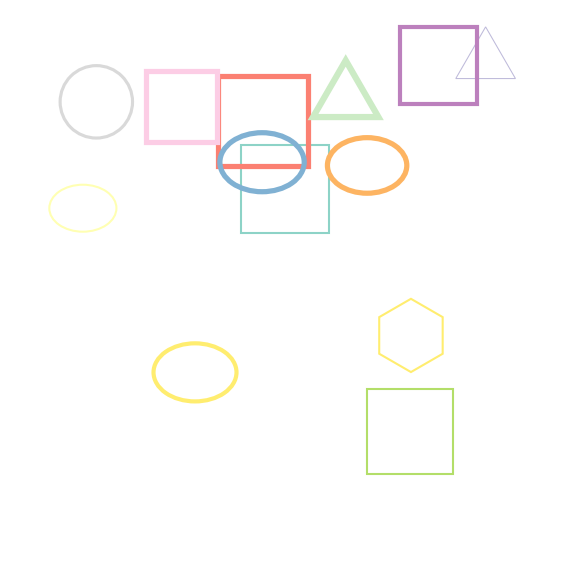[{"shape": "square", "thickness": 1, "radius": 0.38, "center": [0.493, 0.672]}, {"shape": "oval", "thickness": 1, "radius": 0.29, "center": [0.143, 0.639]}, {"shape": "triangle", "thickness": 0.5, "radius": 0.3, "center": [0.841, 0.893]}, {"shape": "square", "thickness": 2.5, "radius": 0.39, "center": [0.455, 0.79]}, {"shape": "oval", "thickness": 2.5, "radius": 0.37, "center": [0.454, 0.718]}, {"shape": "oval", "thickness": 2.5, "radius": 0.34, "center": [0.636, 0.713]}, {"shape": "square", "thickness": 1, "radius": 0.37, "center": [0.71, 0.252]}, {"shape": "square", "thickness": 2.5, "radius": 0.31, "center": [0.315, 0.815]}, {"shape": "circle", "thickness": 1.5, "radius": 0.31, "center": [0.167, 0.823]}, {"shape": "square", "thickness": 2, "radius": 0.33, "center": [0.76, 0.886]}, {"shape": "triangle", "thickness": 3, "radius": 0.33, "center": [0.599, 0.829]}, {"shape": "oval", "thickness": 2, "radius": 0.36, "center": [0.338, 0.354]}, {"shape": "hexagon", "thickness": 1, "radius": 0.32, "center": [0.712, 0.418]}]